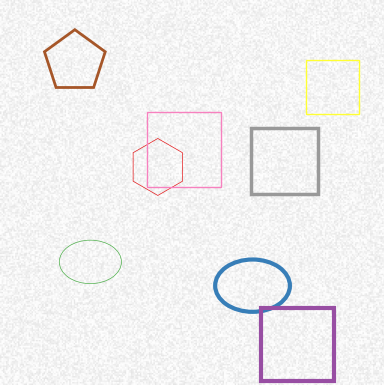[{"shape": "hexagon", "thickness": 0.5, "radius": 0.37, "center": [0.41, 0.566]}, {"shape": "oval", "thickness": 3, "radius": 0.49, "center": [0.656, 0.258]}, {"shape": "oval", "thickness": 0.5, "radius": 0.4, "center": [0.235, 0.32]}, {"shape": "square", "thickness": 3, "radius": 0.47, "center": [0.772, 0.104]}, {"shape": "square", "thickness": 1, "radius": 0.35, "center": [0.864, 0.774]}, {"shape": "pentagon", "thickness": 2, "radius": 0.41, "center": [0.194, 0.84]}, {"shape": "square", "thickness": 1, "radius": 0.48, "center": [0.477, 0.611]}, {"shape": "square", "thickness": 2.5, "radius": 0.43, "center": [0.739, 0.581]}]